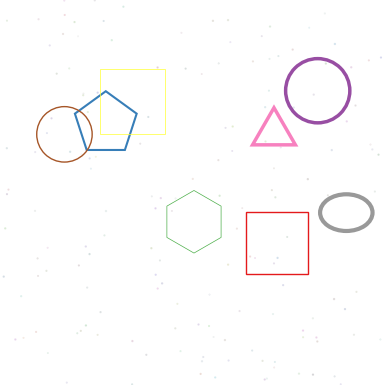[{"shape": "square", "thickness": 1, "radius": 0.4, "center": [0.72, 0.368]}, {"shape": "pentagon", "thickness": 1.5, "radius": 0.42, "center": [0.275, 0.679]}, {"shape": "hexagon", "thickness": 0.5, "radius": 0.41, "center": [0.504, 0.424]}, {"shape": "circle", "thickness": 2.5, "radius": 0.42, "center": [0.825, 0.764]}, {"shape": "square", "thickness": 0.5, "radius": 0.42, "center": [0.343, 0.737]}, {"shape": "circle", "thickness": 1, "radius": 0.36, "center": [0.167, 0.651]}, {"shape": "triangle", "thickness": 2.5, "radius": 0.32, "center": [0.712, 0.656]}, {"shape": "oval", "thickness": 3, "radius": 0.34, "center": [0.9, 0.448]}]